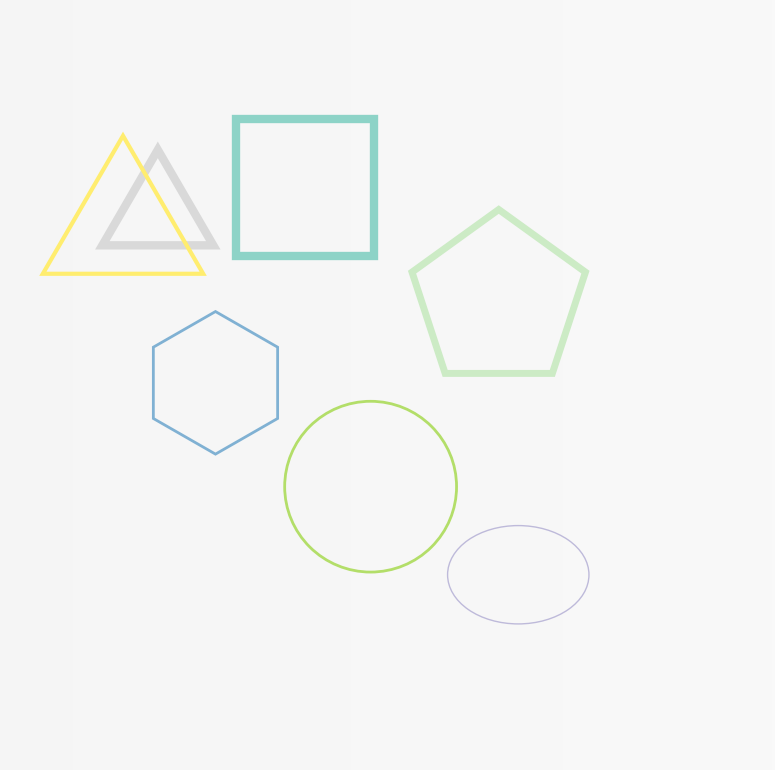[{"shape": "square", "thickness": 3, "radius": 0.44, "center": [0.394, 0.757]}, {"shape": "oval", "thickness": 0.5, "radius": 0.46, "center": [0.669, 0.254]}, {"shape": "hexagon", "thickness": 1, "radius": 0.46, "center": [0.278, 0.503]}, {"shape": "circle", "thickness": 1, "radius": 0.55, "center": [0.478, 0.368]}, {"shape": "triangle", "thickness": 3, "radius": 0.41, "center": [0.204, 0.723]}, {"shape": "pentagon", "thickness": 2.5, "radius": 0.59, "center": [0.644, 0.61]}, {"shape": "triangle", "thickness": 1.5, "radius": 0.6, "center": [0.159, 0.704]}]